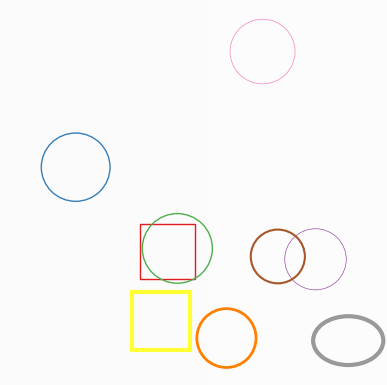[{"shape": "square", "thickness": 1, "radius": 0.35, "center": [0.433, 0.347]}, {"shape": "circle", "thickness": 1, "radius": 0.44, "center": [0.195, 0.566]}, {"shape": "circle", "thickness": 1, "radius": 0.45, "center": [0.458, 0.355]}, {"shape": "circle", "thickness": 0.5, "radius": 0.4, "center": [0.814, 0.326]}, {"shape": "circle", "thickness": 2, "radius": 0.38, "center": [0.584, 0.122]}, {"shape": "square", "thickness": 3, "radius": 0.38, "center": [0.416, 0.167]}, {"shape": "circle", "thickness": 1.5, "radius": 0.35, "center": [0.717, 0.334]}, {"shape": "circle", "thickness": 0.5, "radius": 0.42, "center": [0.678, 0.866]}, {"shape": "oval", "thickness": 3, "radius": 0.45, "center": [0.899, 0.115]}]